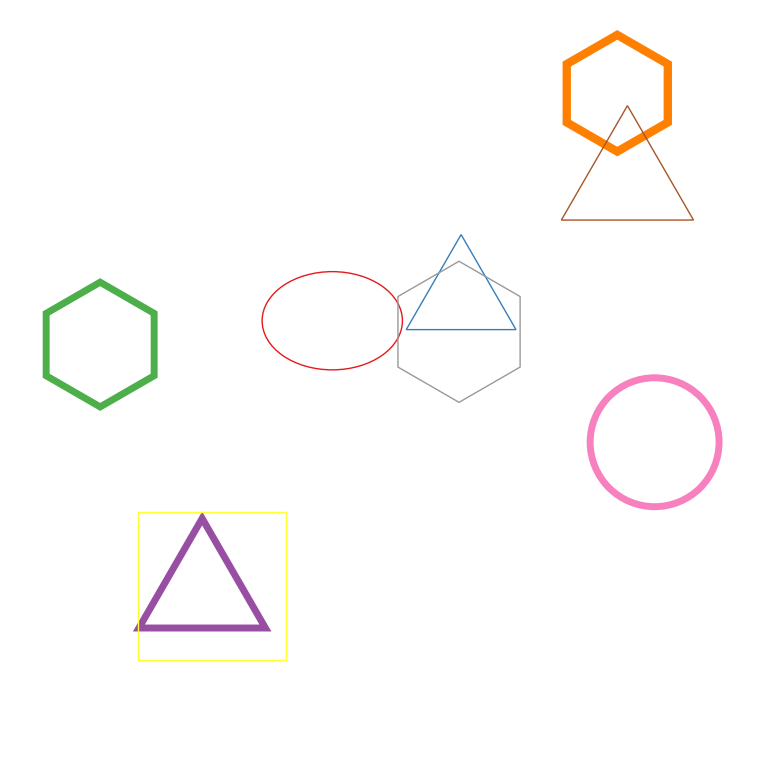[{"shape": "oval", "thickness": 0.5, "radius": 0.46, "center": [0.432, 0.583]}, {"shape": "triangle", "thickness": 0.5, "radius": 0.41, "center": [0.599, 0.613]}, {"shape": "hexagon", "thickness": 2.5, "radius": 0.4, "center": [0.13, 0.553]}, {"shape": "triangle", "thickness": 2.5, "radius": 0.47, "center": [0.263, 0.232]}, {"shape": "hexagon", "thickness": 3, "radius": 0.38, "center": [0.802, 0.879]}, {"shape": "square", "thickness": 0.5, "radius": 0.48, "center": [0.275, 0.239]}, {"shape": "triangle", "thickness": 0.5, "radius": 0.5, "center": [0.815, 0.764]}, {"shape": "circle", "thickness": 2.5, "radius": 0.42, "center": [0.85, 0.426]}, {"shape": "hexagon", "thickness": 0.5, "radius": 0.46, "center": [0.596, 0.569]}]